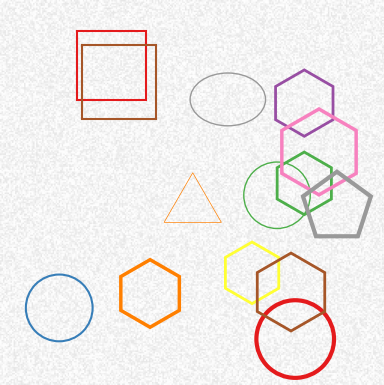[{"shape": "circle", "thickness": 3, "radius": 0.5, "center": [0.767, 0.119]}, {"shape": "square", "thickness": 1.5, "radius": 0.45, "center": [0.289, 0.831]}, {"shape": "circle", "thickness": 1.5, "radius": 0.43, "center": [0.154, 0.2]}, {"shape": "circle", "thickness": 1, "radius": 0.43, "center": [0.72, 0.493]}, {"shape": "hexagon", "thickness": 2, "radius": 0.41, "center": [0.79, 0.524]}, {"shape": "hexagon", "thickness": 2, "radius": 0.43, "center": [0.79, 0.732]}, {"shape": "triangle", "thickness": 0.5, "radius": 0.43, "center": [0.501, 0.465]}, {"shape": "hexagon", "thickness": 2.5, "radius": 0.44, "center": [0.39, 0.238]}, {"shape": "hexagon", "thickness": 2, "radius": 0.4, "center": [0.655, 0.291]}, {"shape": "square", "thickness": 1.5, "radius": 0.48, "center": [0.309, 0.787]}, {"shape": "hexagon", "thickness": 2, "radius": 0.51, "center": [0.756, 0.242]}, {"shape": "hexagon", "thickness": 2.5, "radius": 0.56, "center": [0.829, 0.605]}, {"shape": "pentagon", "thickness": 3, "radius": 0.46, "center": [0.875, 0.461]}, {"shape": "oval", "thickness": 1, "radius": 0.49, "center": [0.592, 0.742]}]